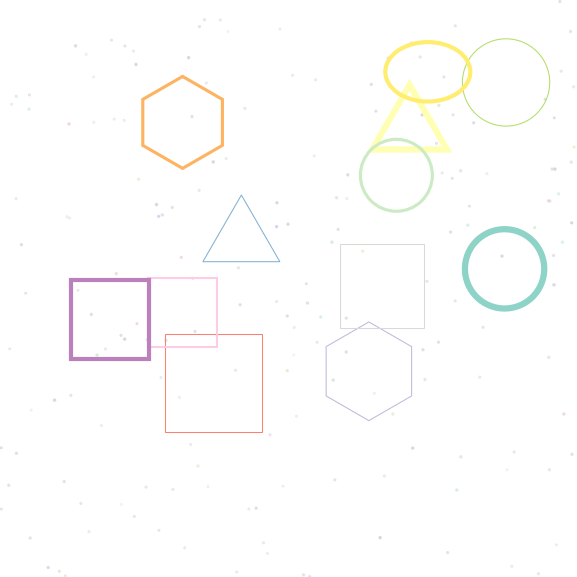[{"shape": "circle", "thickness": 3, "radius": 0.34, "center": [0.874, 0.534]}, {"shape": "triangle", "thickness": 3, "radius": 0.37, "center": [0.709, 0.778]}, {"shape": "hexagon", "thickness": 0.5, "radius": 0.43, "center": [0.639, 0.356]}, {"shape": "square", "thickness": 0.5, "radius": 0.42, "center": [0.37, 0.336]}, {"shape": "triangle", "thickness": 0.5, "radius": 0.38, "center": [0.418, 0.584]}, {"shape": "hexagon", "thickness": 1.5, "radius": 0.4, "center": [0.316, 0.787]}, {"shape": "circle", "thickness": 0.5, "radius": 0.38, "center": [0.876, 0.856]}, {"shape": "square", "thickness": 1, "radius": 0.3, "center": [0.316, 0.458]}, {"shape": "square", "thickness": 0.5, "radius": 0.36, "center": [0.662, 0.504]}, {"shape": "square", "thickness": 2, "radius": 0.34, "center": [0.191, 0.446]}, {"shape": "circle", "thickness": 1.5, "radius": 0.31, "center": [0.686, 0.696]}, {"shape": "oval", "thickness": 2, "radius": 0.37, "center": [0.741, 0.875]}]